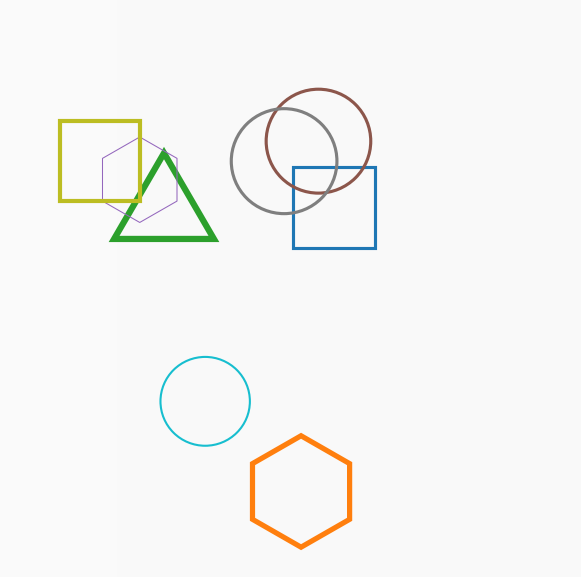[{"shape": "square", "thickness": 1.5, "radius": 0.35, "center": [0.575, 0.639]}, {"shape": "hexagon", "thickness": 2.5, "radius": 0.48, "center": [0.518, 0.148]}, {"shape": "triangle", "thickness": 3, "radius": 0.5, "center": [0.282, 0.635]}, {"shape": "hexagon", "thickness": 0.5, "radius": 0.37, "center": [0.24, 0.688]}, {"shape": "circle", "thickness": 1.5, "radius": 0.45, "center": [0.548, 0.755]}, {"shape": "circle", "thickness": 1.5, "radius": 0.45, "center": [0.489, 0.72]}, {"shape": "square", "thickness": 2, "radius": 0.34, "center": [0.173, 0.721]}, {"shape": "circle", "thickness": 1, "radius": 0.38, "center": [0.353, 0.304]}]